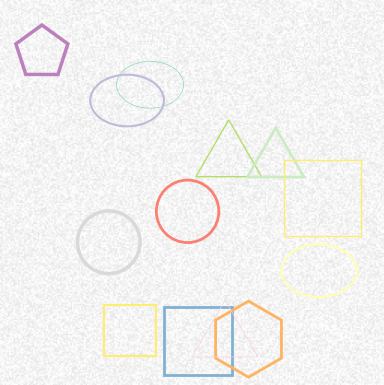[{"shape": "oval", "thickness": 0.5, "radius": 0.44, "center": [0.39, 0.78]}, {"shape": "oval", "thickness": 1.5, "radius": 0.49, "center": [0.828, 0.297]}, {"shape": "oval", "thickness": 1.5, "radius": 0.48, "center": [0.33, 0.739]}, {"shape": "circle", "thickness": 2, "radius": 0.41, "center": [0.487, 0.451]}, {"shape": "square", "thickness": 2, "radius": 0.44, "center": [0.513, 0.115]}, {"shape": "hexagon", "thickness": 2, "radius": 0.49, "center": [0.646, 0.119]}, {"shape": "triangle", "thickness": 1, "radius": 0.49, "center": [0.594, 0.59]}, {"shape": "triangle", "thickness": 0.5, "radius": 0.49, "center": [0.585, 0.122]}, {"shape": "circle", "thickness": 2.5, "radius": 0.41, "center": [0.283, 0.371]}, {"shape": "pentagon", "thickness": 2.5, "radius": 0.35, "center": [0.109, 0.864]}, {"shape": "triangle", "thickness": 2, "radius": 0.42, "center": [0.716, 0.583]}, {"shape": "square", "thickness": 1, "radius": 0.5, "center": [0.838, 0.486]}, {"shape": "square", "thickness": 1.5, "radius": 0.34, "center": [0.337, 0.142]}]